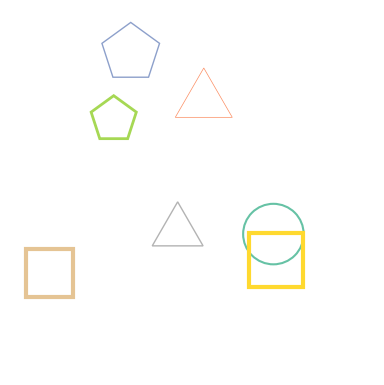[{"shape": "circle", "thickness": 1.5, "radius": 0.39, "center": [0.71, 0.392]}, {"shape": "triangle", "thickness": 0.5, "radius": 0.43, "center": [0.529, 0.738]}, {"shape": "pentagon", "thickness": 1, "radius": 0.39, "center": [0.34, 0.863]}, {"shape": "pentagon", "thickness": 2, "radius": 0.31, "center": [0.295, 0.69]}, {"shape": "square", "thickness": 3, "radius": 0.35, "center": [0.717, 0.324]}, {"shape": "square", "thickness": 3, "radius": 0.31, "center": [0.128, 0.291]}, {"shape": "triangle", "thickness": 1, "radius": 0.38, "center": [0.461, 0.399]}]